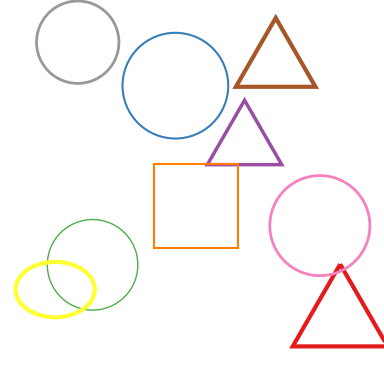[{"shape": "triangle", "thickness": 3, "radius": 0.71, "center": [0.884, 0.171]}, {"shape": "circle", "thickness": 1.5, "radius": 0.69, "center": [0.455, 0.778]}, {"shape": "circle", "thickness": 1, "radius": 0.59, "center": [0.24, 0.312]}, {"shape": "triangle", "thickness": 2.5, "radius": 0.56, "center": [0.635, 0.628]}, {"shape": "square", "thickness": 1.5, "radius": 0.55, "center": [0.509, 0.465]}, {"shape": "oval", "thickness": 3, "radius": 0.51, "center": [0.143, 0.248]}, {"shape": "triangle", "thickness": 3, "radius": 0.6, "center": [0.716, 0.834]}, {"shape": "circle", "thickness": 2, "radius": 0.65, "center": [0.831, 0.414]}, {"shape": "circle", "thickness": 2, "radius": 0.53, "center": [0.202, 0.89]}]